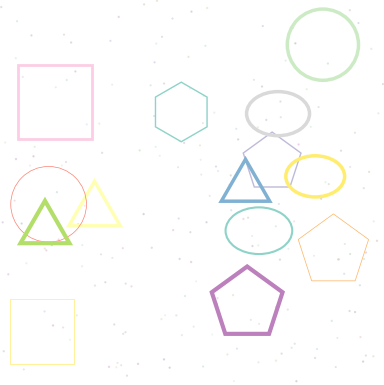[{"shape": "hexagon", "thickness": 1, "radius": 0.39, "center": [0.471, 0.709]}, {"shape": "oval", "thickness": 1.5, "radius": 0.43, "center": [0.672, 0.401]}, {"shape": "triangle", "thickness": 2.5, "radius": 0.38, "center": [0.246, 0.452]}, {"shape": "pentagon", "thickness": 1, "radius": 0.39, "center": [0.707, 0.578]}, {"shape": "circle", "thickness": 0.5, "radius": 0.49, "center": [0.126, 0.469]}, {"shape": "triangle", "thickness": 2.5, "radius": 0.36, "center": [0.638, 0.514]}, {"shape": "pentagon", "thickness": 0.5, "radius": 0.48, "center": [0.866, 0.348]}, {"shape": "triangle", "thickness": 3, "radius": 0.37, "center": [0.117, 0.405]}, {"shape": "square", "thickness": 2, "radius": 0.48, "center": [0.143, 0.734]}, {"shape": "oval", "thickness": 2.5, "radius": 0.41, "center": [0.722, 0.705]}, {"shape": "pentagon", "thickness": 3, "radius": 0.48, "center": [0.642, 0.211]}, {"shape": "circle", "thickness": 2.5, "radius": 0.46, "center": [0.839, 0.884]}, {"shape": "oval", "thickness": 2.5, "radius": 0.38, "center": [0.819, 0.542]}, {"shape": "square", "thickness": 0.5, "radius": 0.42, "center": [0.109, 0.139]}]